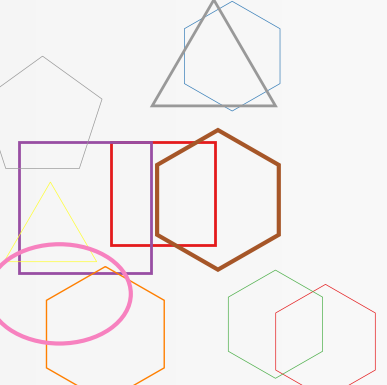[{"shape": "hexagon", "thickness": 0.5, "radius": 0.74, "center": [0.84, 0.113]}, {"shape": "square", "thickness": 2, "radius": 0.67, "center": [0.421, 0.496]}, {"shape": "hexagon", "thickness": 0.5, "radius": 0.71, "center": [0.599, 0.854]}, {"shape": "hexagon", "thickness": 0.5, "radius": 0.7, "center": [0.711, 0.158]}, {"shape": "square", "thickness": 2, "radius": 0.85, "center": [0.218, 0.462]}, {"shape": "hexagon", "thickness": 1, "radius": 0.88, "center": [0.272, 0.132]}, {"shape": "triangle", "thickness": 0.5, "radius": 0.69, "center": [0.13, 0.389]}, {"shape": "hexagon", "thickness": 3, "radius": 0.91, "center": [0.562, 0.481]}, {"shape": "oval", "thickness": 3, "radius": 0.92, "center": [0.153, 0.237]}, {"shape": "pentagon", "thickness": 0.5, "radius": 0.81, "center": [0.11, 0.693]}, {"shape": "triangle", "thickness": 2, "radius": 0.92, "center": [0.552, 0.817]}]